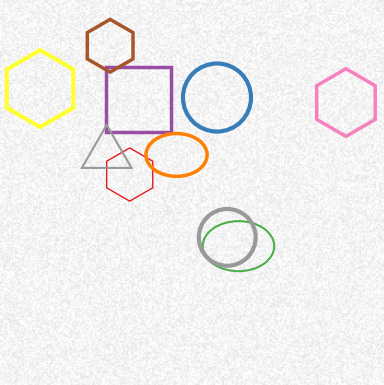[{"shape": "hexagon", "thickness": 1, "radius": 0.35, "center": [0.337, 0.547]}, {"shape": "circle", "thickness": 3, "radius": 0.44, "center": [0.564, 0.747]}, {"shape": "oval", "thickness": 1.5, "radius": 0.46, "center": [0.619, 0.361]}, {"shape": "square", "thickness": 2.5, "radius": 0.42, "center": [0.359, 0.741]}, {"shape": "oval", "thickness": 2.5, "radius": 0.4, "center": [0.459, 0.598]}, {"shape": "hexagon", "thickness": 3, "radius": 0.5, "center": [0.104, 0.77]}, {"shape": "hexagon", "thickness": 2.5, "radius": 0.34, "center": [0.286, 0.881]}, {"shape": "hexagon", "thickness": 2.5, "radius": 0.44, "center": [0.899, 0.734]}, {"shape": "circle", "thickness": 3, "radius": 0.37, "center": [0.59, 0.383]}, {"shape": "triangle", "thickness": 1.5, "radius": 0.37, "center": [0.277, 0.601]}]